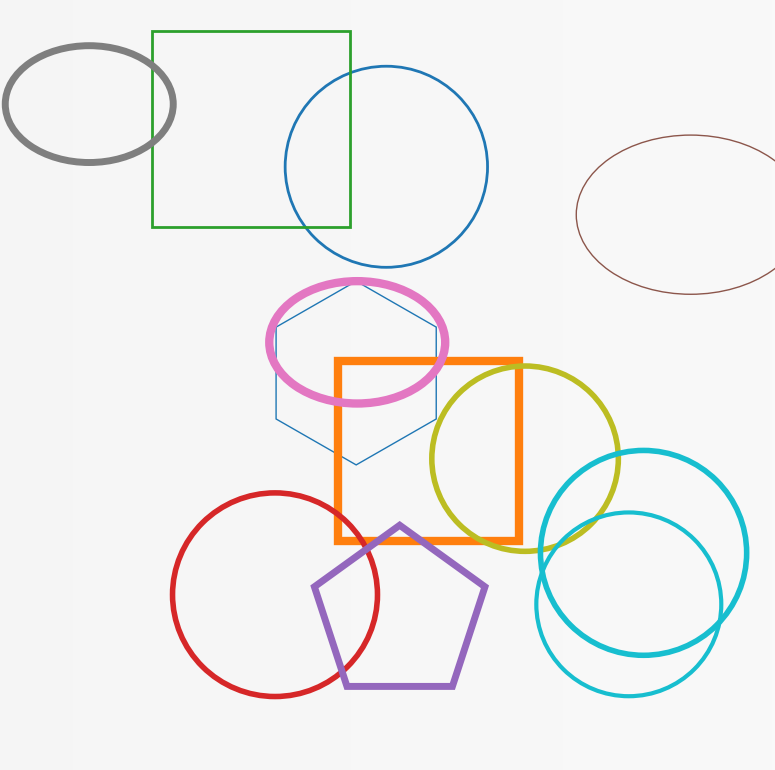[{"shape": "hexagon", "thickness": 0.5, "radius": 0.6, "center": [0.46, 0.516]}, {"shape": "circle", "thickness": 1, "radius": 0.65, "center": [0.499, 0.783]}, {"shape": "square", "thickness": 3, "radius": 0.58, "center": [0.553, 0.415]}, {"shape": "square", "thickness": 1, "radius": 0.64, "center": [0.324, 0.832]}, {"shape": "circle", "thickness": 2, "radius": 0.66, "center": [0.355, 0.228]}, {"shape": "pentagon", "thickness": 2.5, "radius": 0.58, "center": [0.516, 0.202]}, {"shape": "oval", "thickness": 0.5, "radius": 0.74, "center": [0.891, 0.721]}, {"shape": "oval", "thickness": 3, "radius": 0.57, "center": [0.461, 0.555]}, {"shape": "oval", "thickness": 2.5, "radius": 0.54, "center": [0.115, 0.865]}, {"shape": "circle", "thickness": 2, "radius": 0.6, "center": [0.678, 0.404]}, {"shape": "circle", "thickness": 1.5, "radius": 0.6, "center": [0.811, 0.215]}, {"shape": "circle", "thickness": 2, "radius": 0.67, "center": [0.83, 0.282]}]